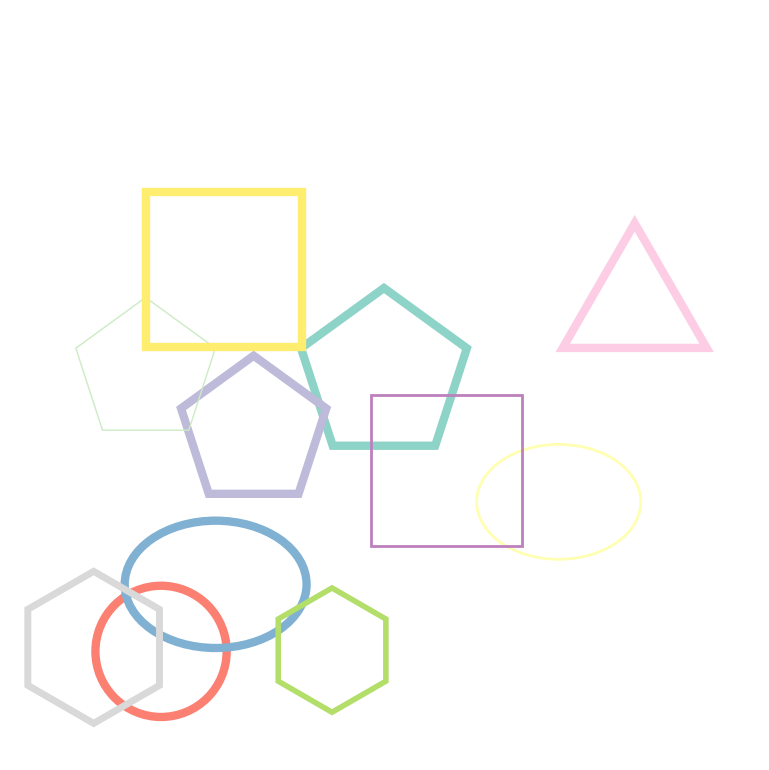[{"shape": "pentagon", "thickness": 3, "radius": 0.57, "center": [0.499, 0.513]}, {"shape": "oval", "thickness": 1, "radius": 0.53, "center": [0.726, 0.348]}, {"shape": "pentagon", "thickness": 3, "radius": 0.5, "center": [0.329, 0.439]}, {"shape": "circle", "thickness": 3, "radius": 0.43, "center": [0.209, 0.154]}, {"shape": "oval", "thickness": 3, "radius": 0.59, "center": [0.28, 0.241]}, {"shape": "hexagon", "thickness": 2, "radius": 0.4, "center": [0.431, 0.156]}, {"shape": "triangle", "thickness": 3, "radius": 0.54, "center": [0.824, 0.602]}, {"shape": "hexagon", "thickness": 2.5, "radius": 0.49, "center": [0.122, 0.159]}, {"shape": "square", "thickness": 1, "radius": 0.49, "center": [0.58, 0.389]}, {"shape": "pentagon", "thickness": 0.5, "radius": 0.48, "center": [0.189, 0.518]}, {"shape": "square", "thickness": 3, "radius": 0.5, "center": [0.291, 0.65]}]